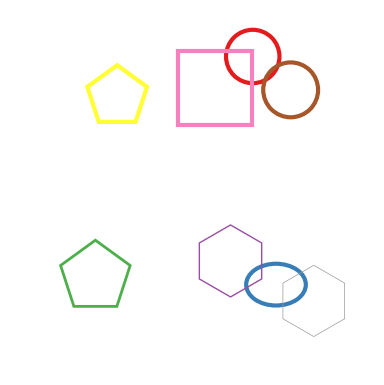[{"shape": "circle", "thickness": 3, "radius": 0.35, "center": [0.656, 0.853]}, {"shape": "oval", "thickness": 3, "radius": 0.39, "center": [0.717, 0.261]}, {"shape": "pentagon", "thickness": 2, "radius": 0.47, "center": [0.248, 0.281]}, {"shape": "hexagon", "thickness": 1, "radius": 0.47, "center": [0.599, 0.322]}, {"shape": "pentagon", "thickness": 3, "radius": 0.41, "center": [0.304, 0.749]}, {"shape": "circle", "thickness": 3, "radius": 0.36, "center": [0.755, 0.767]}, {"shape": "square", "thickness": 3, "radius": 0.48, "center": [0.558, 0.772]}, {"shape": "hexagon", "thickness": 0.5, "radius": 0.46, "center": [0.815, 0.218]}]